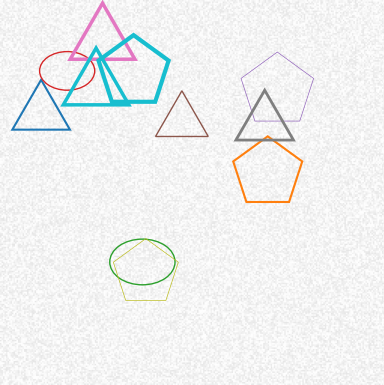[{"shape": "triangle", "thickness": 1.5, "radius": 0.43, "center": [0.107, 0.706]}, {"shape": "pentagon", "thickness": 1.5, "radius": 0.47, "center": [0.695, 0.552]}, {"shape": "oval", "thickness": 1, "radius": 0.42, "center": [0.37, 0.32]}, {"shape": "oval", "thickness": 1, "radius": 0.36, "center": [0.174, 0.816]}, {"shape": "pentagon", "thickness": 0.5, "radius": 0.5, "center": [0.72, 0.766]}, {"shape": "triangle", "thickness": 1, "radius": 0.4, "center": [0.472, 0.685]}, {"shape": "triangle", "thickness": 2.5, "radius": 0.49, "center": [0.266, 0.895]}, {"shape": "triangle", "thickness": 2, "radius": 0.43, "center": [0.687, 0.679]}, {"shape": "pentagon", "thickness": 0.5, "radius": 0.44, "center": [0.379, 0.291]}, {"shape": "triangle", "thickness": 2.5, "radius": 0.49, "center": [0.25, 0.777]}, {"shape": "pentagon", "thickness": 3, "radius": 0.48, "center": [0.347, 0.813]}]